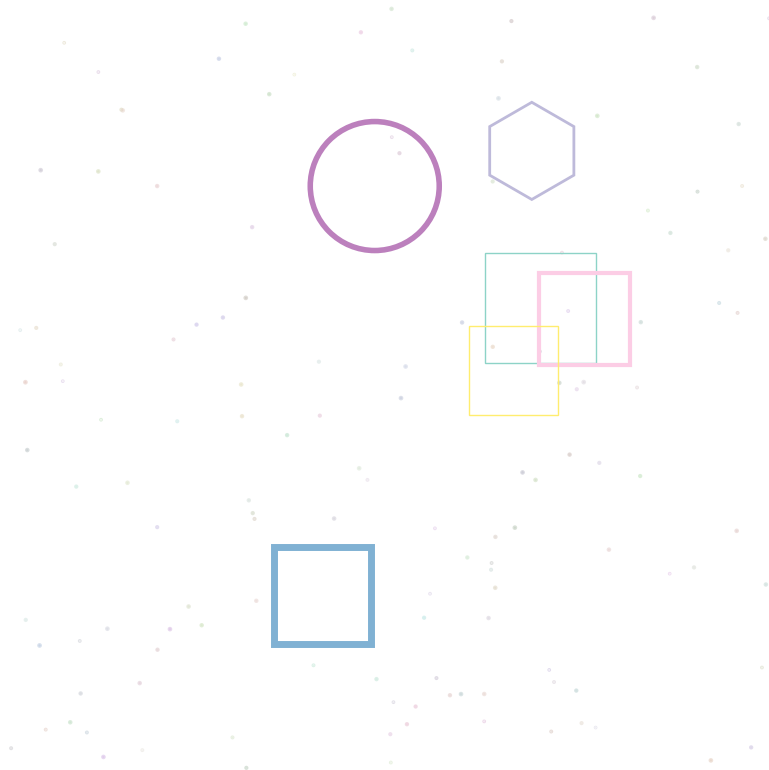[{"shape": "square", "thickness": 0.5, "radius": 0.36, "center": [0.702, 0.6]}, {"shape": "hexagon", "thickness": 1, "radius": 0.32, "center": [0.691, 0.804]}, {"shape": "square", "thickness": 2.5, "radius": 0.31, "center": [0.419, 0.227]}, {"shape": "square", "thickness": 1.5, "radius": 0.3, "center": [0.759, 0.586]}, {"shape": "circle", "thickness": 2, "radius": 0.42, "center": [0.487, 0.758]}, {"shape": "square", "thickness": 0.5, "radius": 0.29, "center": [0.667, 0.519]}]